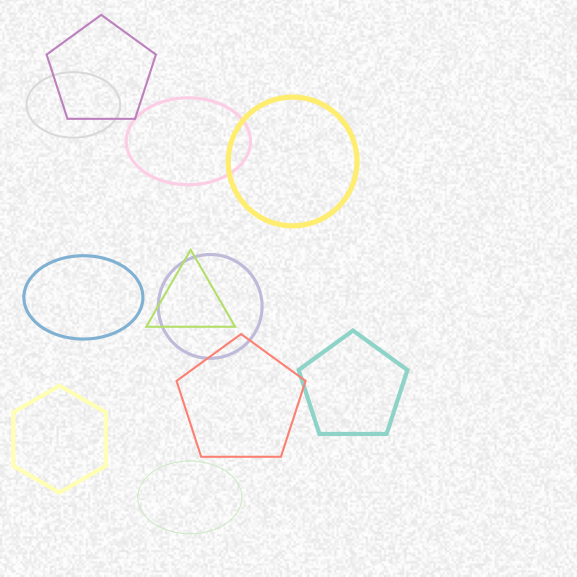[{"shape": "pentagon", "thickness": 2, "radius": 0.5, "center": [0.611, 0.328]}, {"shape": "hexagon", "thickness": 2, "radius": 0.46, "center": [0.103, 0.239]}, {"shape": "circle", "thickness": 1.5, "radius": 0.45, "center": [0.364, 0.469]}, {"shape": "pentagon", "thickness": 1, "radius": 0.59, "center": [0.417, 0.303]}, {"shape": "oval", "thickness": 1.5, "radius": 0.52, "center": [0.144, 0.484]}, {"shape": "triangle", "thickness": 1, "radius": 0.44, "center": [0.33, 0.478]}, {"shape": "oval", "thickness": 1.5, "radius": 0.54, "center": [0.326, 0.754]}, {"shape": "oval", "thickness": 1, "radius": 0.41, "center": [0.127, 0.817]}, {"shape": "pentagon", "thickness": 1, "radius": 0.5, "center": [0.175, 0.874]}, {"shape": "oval", "thickness": 0.5, "radius": 0.45, "center": [0.329, 0.138]}, {"shape": "circle", "thickness": 2.5, "radius": 0.56, "center": [0.507, 0.72]}]